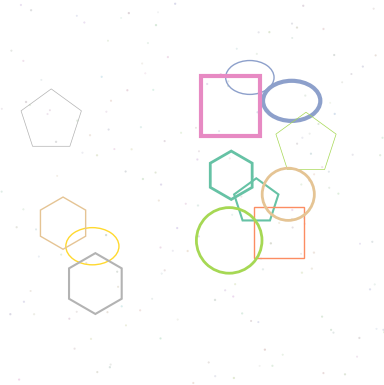[{"shape": "hexagon", "thickness": 2, "radius": 0.31, "center": [0.601, 0.545]}, {"shape": "pentagon", "thickness": 1.5, "radius": 0.3, "center": [0.666, 0.476]}, {"shape": "square", "thickness": 1, "radius": 0.33, "center": [0.724, 0.396]}, {"shape": "oval", "thickness": 3, "radius": 0.37, "center": [0.758, 0.738]}, {"shape": "oval", "thickness": 1, "radius": 0.31, "center": [0.649, 0.799]}, {"shape": "square", "thickness": 3, "radius": 0.38, "center": [0.598, 0.725]}, {"shape": "pentagon", "thickness": 0.5, "radius": 0.41, "center": [0.795, 0.626]}, {"shape": "circle", "thickness": 2, "radius": 0.43, "center": [0.595, 0.376]}, {"shape": "oval", "thickness": 1, "radius": 0.34, "center": [0.24, 0.36]}, {"shape": "circle", "thickness": 2, "radius": 0.34, "center": [0.749, 0.495]}, {"shape": "hexagon", "thickness": 1, "radius": 0.34, "center": [0.164, 0.42]}, {"shape": "pentagon", "thickness": 0.5, "radius": 0.41, "center": [0.133, 0.687]}, {"shape": "hexagon", "thickness": 1.5, "radius": 0.39, "center": [0.248, 0.263]}]